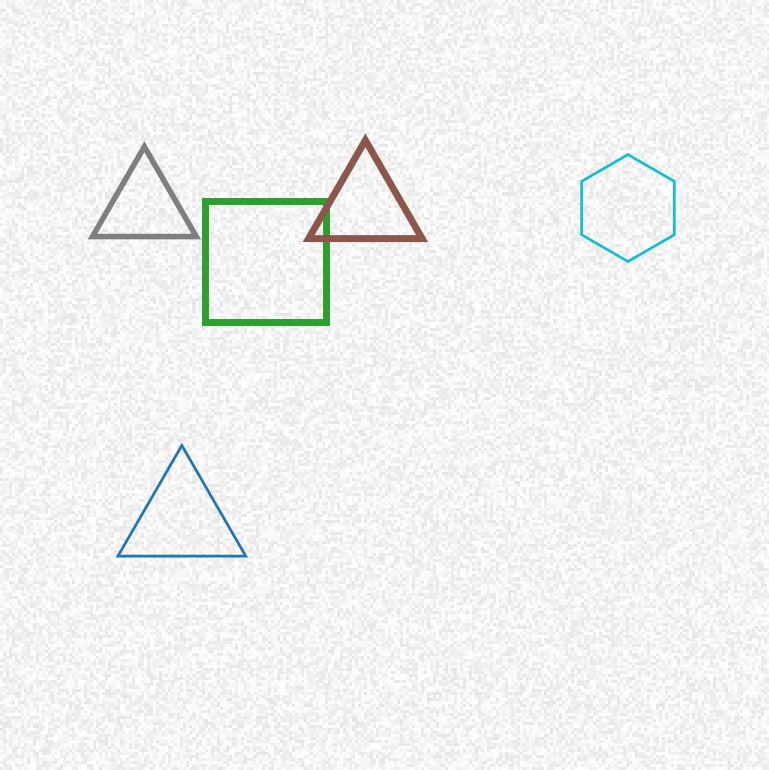[{"shape": "triangle", "thickness": 1, "radius": 0.48, "center": [0.236, 0.326]}, {"shape": "square", "thickness": 2.5, "radius": 0.39, "center": [0.345, 0.661]}, {"shape": "triangle", "thickness": 2.5, "radius": 0.43, "center": [0.475, 0.733]}, {"shape": "triangle", "thickness": 2, "radius": 0.39, "center": [0.188, 0.732]}, {"shape": "hexagon", "thickness": 1, "radius": 0.35, "center": [0.816, 0.73]}]